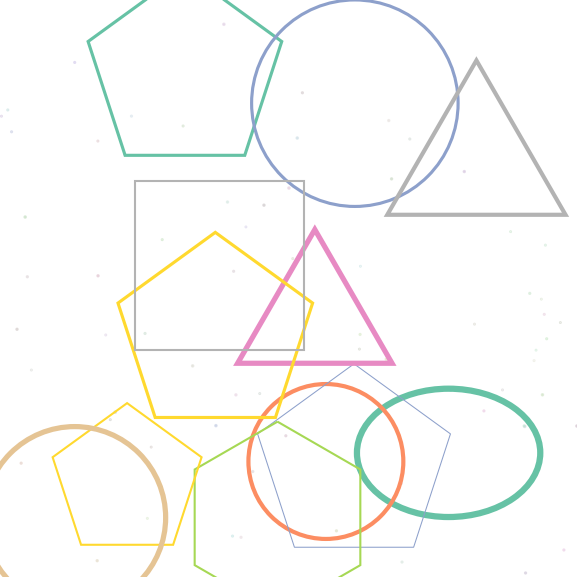[{"shape": "oval", "thickness": 3, "radius": 0.79, "center": [0.777, 0.215]}, {"shape": "pentagon", "thickness": 1.5, "radius": 0.88, "center": [0.32, 0.873]}, {"shape": "circle", "thickness": 2, "radius": 0.67, "center": [0.564, 0.2]}, {"shape": "pentagon", "thickness": 0.5, "radius": 0.88, "center": [0.613, 0.194]}, {"shape": "circle", "thickness": 1.5, "radius": 0.89, "center": [0.614, 0.82]}, {"shape": "triangle", "thickness": 2.5, "radius": 0.77, "center": [0.545, 0.447]}, {"shape": "hexagon", "thickness": 1, "radius": 0.83, "center": [0.481, 0.103]}, {"shape": "pentagon", "thickness": 1, "radius": 0.68, "center": [0.22, 0.165]}, {"shape": "pentagon", "thickness": 1.5, "radius": 0.89, "center": [0.373, 0.42]}, {"shape": "circle", "thickness": 2.5, "radius": 0.79, "center": [0.129, 0.103]}, {"shape": "square", "thickness": 1, "radius": 0.73, "center": [0.38, 0.54]}, {"shape": "triangle", "thickness": 2, "radius": 0.89, "center": [0.825, 0.716]}]